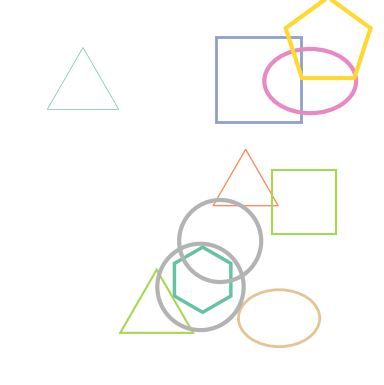[{"shape": "hexagon", "thickness": 2.5, "radius": 0.42, "center": [0.526, 0.273]}, {"shape": "triangle", "thickness": 0.5, "radius": 0.54, "center": [0.216, 0.77]}, {"shape": "triangle", "thickness": 1, "radius": 0.49, "center": [0.638, 0.515]}, {"shape": "square", "thickness": 2, "radius": 0.55, "center": [0.67, 0.793]}, {"shape": "oval", "thickness": 3, "radius": 0.6, "center": [0.806, 0.789]}, {"shape": "square", "thickness": 1.5, "radius": 0.42, "center": [0.789, 0.475]}, {"shape": "triangle", "thickness": 1.5, "radius": 0.55, "center": [0.407, 0.19]}, {"shape": "pentagon", "thickness": 3, "radius": 0.58, "center": [0.852, 0.891]}, {"shape": "oval", "thickness": 2, "radius": 0.53, "center": [0.725, 0.174]}, {"shape": "circle", "thickness": 3, "radius": 0.53, "center": [0.572, 0.374]}, {"shape": "circle", "thickness": 3, "radius": 0.56, "center": [0.521, 0.255]}]